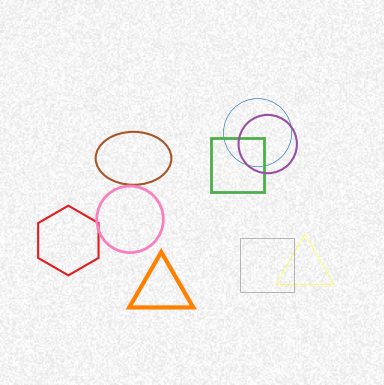[{"shape": "hexagon", "thickness": 1.5, "radius": 0.45, "center": [0.178, 0.375]}, {"shape": "circle", "thickness": 0.5, "radius": 0.44, "center": [0.669, 0.655]}, {"shape": "square", "thickness": 2, "radius": 0.35, "center": [0.617, 0.572]}, {"shape": "circle", "thickness": 1.5, "radius": 0.38, "center": [0.695, 0.626]}, {"shape": "triangle", "thickness": 3, "radius": 0.48, "center": [0.419, 0.249]}, {"shape": "triangle", "thickness": 0.5, "radius": 0.44, "center": [0.792, 0.305]}, {"shape": "oval", "thickness": 1.5, "radius": 0.49, "center": [0.347, 0.589]}, {"shape": "circle", "thickness": 2, "radius": 0.43, "center": [0.338, 0.43]}, {"shape": "square", "thickness": 0.5, "radius": 0.35, "center": [0.693, 0.311]}]